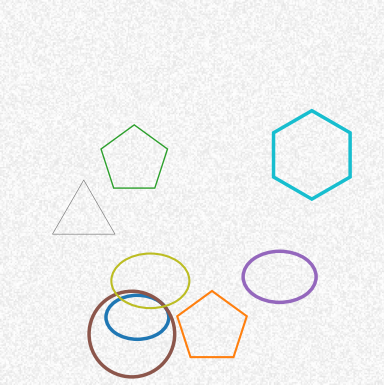[{"shape": "oval", "thickness": 2.5, "radius": 0.41, "center": [0.357, 0.176]}, {"shape": "pentagon", "thickness": 1.5, "radius": 0.47, "center": [0.551, 0.149]}, {"shape": "pentagon", "thickness": 1, "radius": 0.45, "center": [0.349, 0.585]}, {"shape": "oval", "thickness": 2.5, "radius": 0.47, "center": [0.726, 0.281]}, {"shape": "circle", "thickness": 2.5, "radius": 0.56, "center": [0.343, 0.132]}, {"shape": "triangle", "thickness": 0.5, "radius": 0.47, "center": [0.217, 0.439]}, {"shape": "oval", "thickness": 1.5, "radius": 0.51, "center": [0.391, 0.271]}, {"shape": "hexagon", "thickness": 2.5, "radius": 0.57, "center": [0.81, 0.598]}]